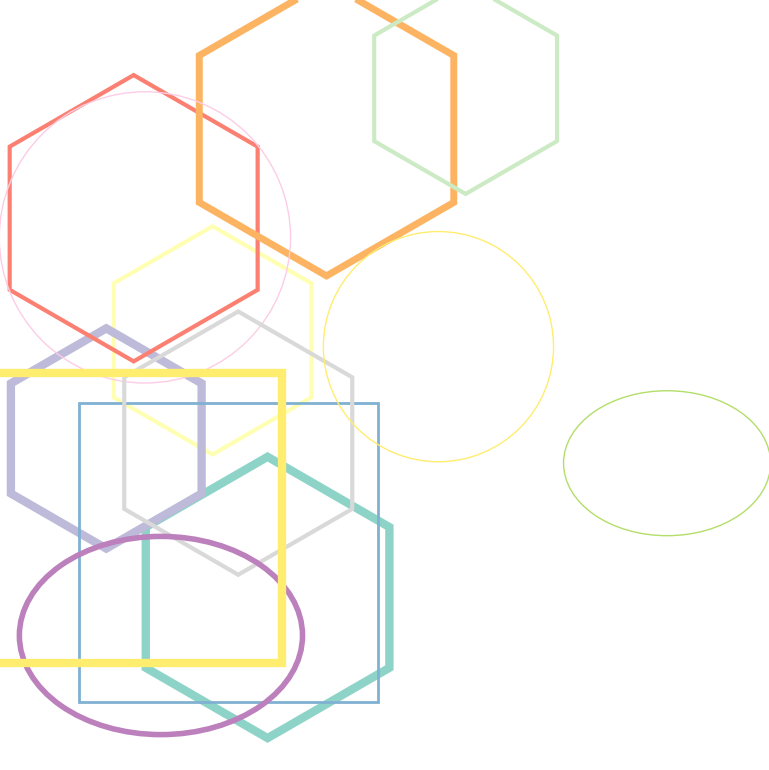[{"shape": "hexagon", "thickness": 3, "radius": 0.91, "center": [0.348, 0.224]}, {"shape": "hexagon", "thickness": 1.5, "radius": 0.74, "center": [0.276, 0.558]}, {"shape": "hexagon", "thickness": 3, "radius": 0.71, "center": [0.138, 0.431]}, {"shape": "hexagon", "thickness": 1.5, "radius": 0.93, "center": [0.174, 0.717]}, {"shape": "square", "thickness": 1, "radius": 0.97, "center": [0.297, 0.282]}, {"shape": "hexagon", "thickness": 2.5, "radius": 0.95, "center": [0.424, 0.833]}, {"shape": "oval", "thickness": 0.5, "radius": 0.67, "center": [0.866, 0.398]}, {"shape": "circle", "thickness": 0.5, "radius": 0.95, "center": [0.188, 0.692]}, {"shape": "hexagon", "thickness": 1.5, "radius": 0.85, "center": [0.309, 0.425]}, {"shape": "oval", "thickness": 2, "radius": 0.92, "center": [0.209, 0.175]}, {"shape": "hexagon", "thickness": 1.5, "radius": 0.69, "center": [0.605, 0.885]}, {"shape": "circle", "thickness": 0.5, "radius": 0.75, "center": [0.569, 0.55]}, {"shape": "square", "thickness": 3, "radius": 0.94, "center": [0.177, 0.327]}]